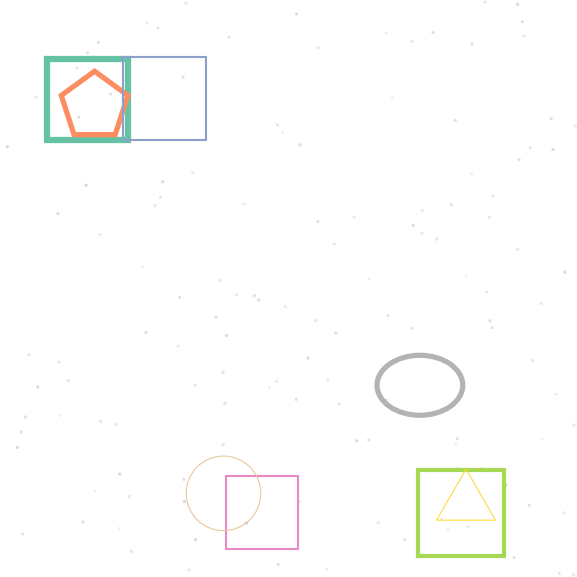[{"shape": "square", "thickness": 3, "radius": 0.35, "center": [0.151, 0.826]}, {"shape": "pentagon", "thickness": 2.5, "radius": 0.3, "center": [0.164, 0.815]}, {"shape": "square", "thickness": 1, "radius": 0.36, "center": [0.285, 0.828]}, {"shape": "square", "thickness": 1, "radius": 0.31, "center": [0.454, 0.112]}, {"shape": "square", "thickness": 2, "radius": 0.37, "center": [0.798, 0.111]}, {"shape": "triangle", "thickness": 0.5, "radius": 0.29, "center": [0.807, 0.128]}, {"shape": "circle", "thickness": 0.5, "radius": 0.32, "center": [0.387, 0.145]}, {"shape": "oval", "thickness": 2.5, "radius": 0.37, "center": [0.727, 0.332]}]